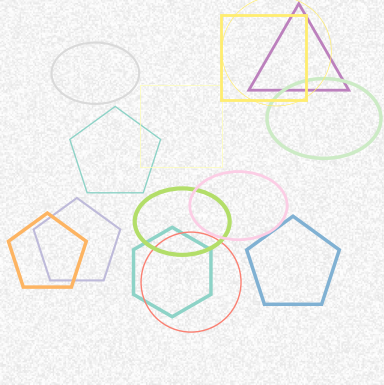[{"shape": "hexagon", "thickness": 2.5, "radius": 0.58, "center": [0.447, 0.293]}, {"shape": "pentagon", "thickness": 1, "radius": 0.62, "center": [0.299, 0.6]}, {"shape": "square", "thickness": 0.5, "radius": 0.53, "center": [0.47, 0.672]}, {"shape": "pentagon", "thickness": 1.5, "radius": 0.59, "center": [0.2, 0.367]}, {"shape": "circle", "thickness": 1, "radius": 0.65, "center": [0.496, 0.267]}, {"shape": "pentagon", "thickness": 2.5, "radius": 0.63, "center": [0.761, 0.312]}, {"shape": "pentagon", "thickness": 2.5, "radius": 0.53, "center": [0.123, 0.34]}, {"shape": "oval", "thickness": 3, "radius": 0.62, "center": [0.473, 0.424]}, {"shape": "oval", "thickness": 2, "radius": 0.63, "center": [0.619, 0.466]}, {"shape": "oval", "thickness": 1.5, "radius": 0.57, "center": [0.248, 0.81]}, {"shape": "triangle", "thickness": 2, "radius": 0.75, "center": [0.776, 0.841]}, {"shape": "oval", "thickness": 2.5, "radius": 0.74, "center": [0.842, 0.692]}, {"shape": "square", "thickness": 2, "radius": 0.55, "center": [0.683, 0.85]}, {"shape": "circle", "thickness": 0.5, "radius": 0.71, "center": [0.718, 0.867]}]